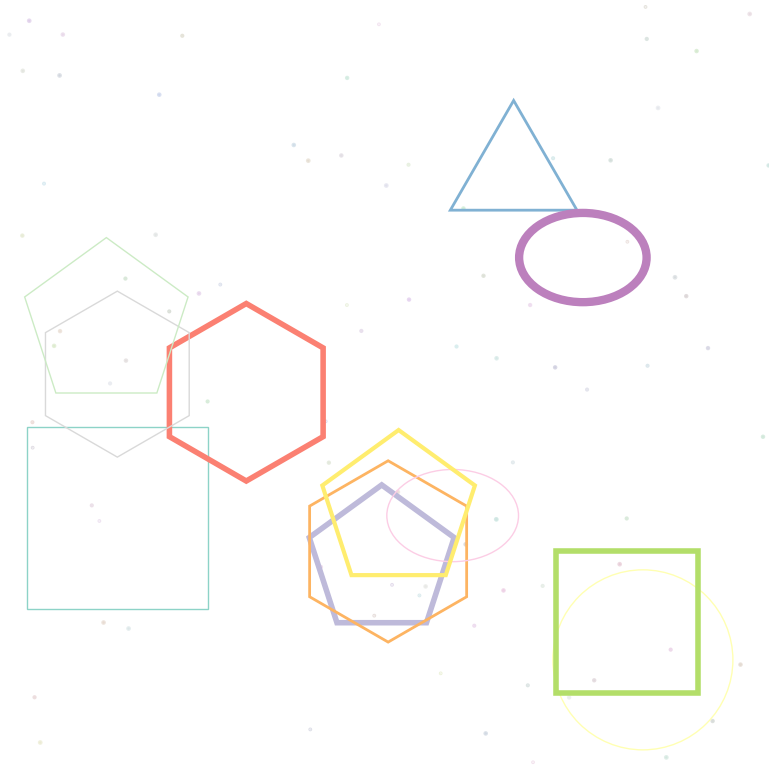[{"shape": "square", "thickness": 0.5, "radius": 0.59, "center": [0.153, 0.327]}, {"shape": "circle", "thickness": 0.5, "radius": 0.58, "center": [0.835, 0.143]}, {"shape": "pentagon", "thickness": 2, "radius": 0.49, "center": [0.496, 0.271]}, {"shape": "hexagon", "thickness": 2, "radius": 0.58, "center": [0.32, 0.491]}, {"shape": "triangle", "thickness": 1, "radius": 0.47, "center": [0.667, 0.775]}, {"shape": "hexagon", "thickness": 1, "radius": 0.59, "center": [0.504, 0.284]}, {"shape": "square", "thickness": 2, "radius": 0.46, "center": [0.815, 0.193]}, {"shape": "oval", "thickness": 0.5, "radius": 0.43, "center": [0.588, 0.33]}, {"shape": "hexagon", "thickness": 0.5, "radius": 0.54, "center": [0.152, 0.514]}, {"shape": "oval", "thickness": 3, "radius": 0.41, "center": [0.757, 0.666]}, {"shape": "pentagon", "thickness": 0.5, "radius": 0.56, "center": [0.138, 0.58]}, {"shape": "pentagon", "thickness": 1.5, "radius": 0.52, "center": [0.518, 0.337]}]